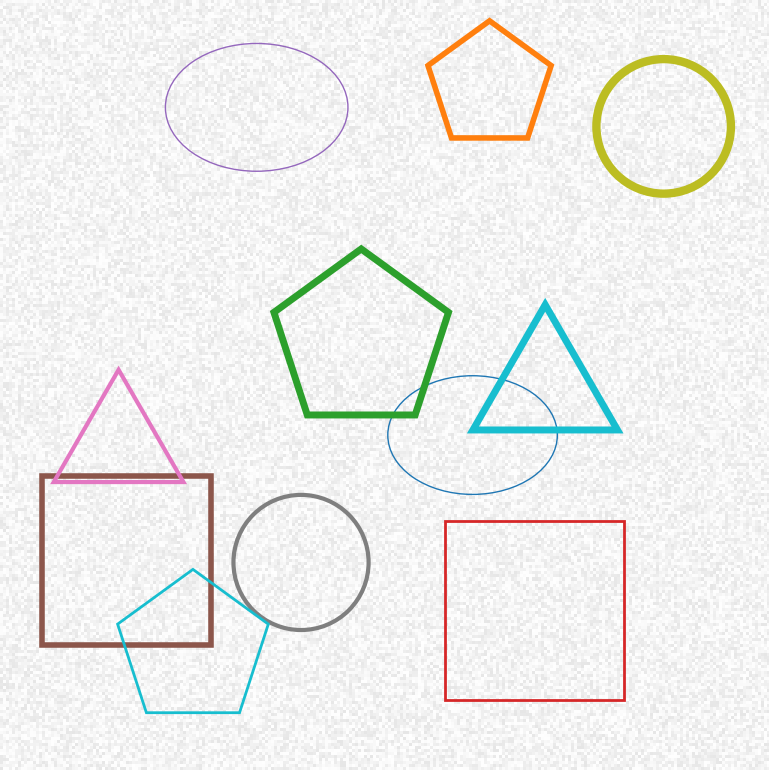[{"shape": "oval", "thickness": 0.5, "radius": 0.55, "center": [0.614, 0.435]}, {"shape": "pentagon", "thickness": 2, "radius": 0.42, "center": [0.636, 0.889]}, {"shape": "pentagon", "thickness": 2.5, "radius": 0.6, "center": [0.469, 0.557]}, {"shape": "square", "thickness": 1, "radius": 0.58, "center": [0.695, 0.207]}, {"shape": "oval", "thickness": 0.5, "radius": 0.59, "center": [0.333, 0.861]}, {"shape": "square", "thickness": 2, "radius": 0.55, "center": [0.164, 0.272]}, {"shape": "triangle", "thickness": 1.5, "radius": 0.49, "center": [0.154, 0.423]}, {"shape": "circle", "thickness": 1.5, "radius": 0.44, "center": [0.391, 0.27]}, {"shape": "circle", "thickness": 3, "radius": 0.44, "center": [0.862, 0.836]}, {"shape": "triangle", "thickness": 2.5, "radius": 0.54, "center": [0.708, 0.496]}, {"shape": "pentagon", "thickness": 1, "radius": 0.51, "center": [0.251, 0.158]}]